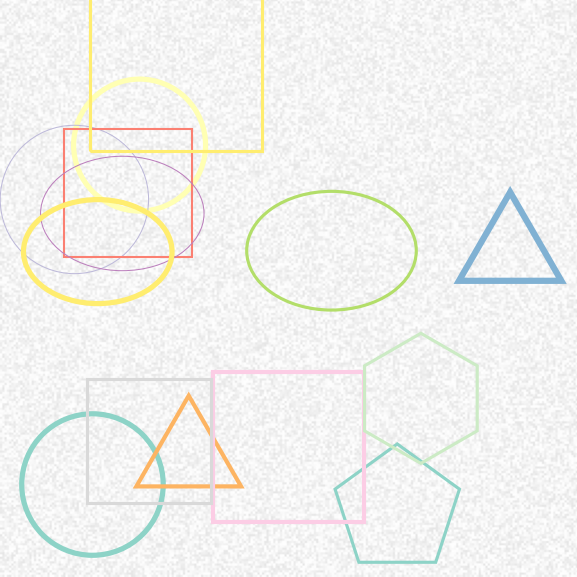[{"shape": "circle", "thickness": 2.5, "radius": 0.61, "center": [0.16, 0.16]}, {"shape": "pentagon", "thickness": 1.5, "radius": 0.57, "center": [0.688, 0.117]}, {"shape": "circle", "thickness": 2.5, "radius": 0.57, "center": [0.242, 0.748]}, {"shape": "circle", "thickness": 0.5, "radius": 0.64, "center": [0.129, 0.654]}, {"shape": "square", "thickness": 1, "radius": 0.55, "center": [0.222, 0.665]}, {"shape": "triangle", "thickness": 3, "radius": 0.51, "center": [0.883, 0.564]}, {"shape": "triangle", "thickness": 2, "radius": 0.52, "center": [0.327, 0.209]}, {"shape": "oval", "thickness": 1.5, "radius": 0.73, "center": [0.574, 0.565]}, {"shape": "square", "thickness": 2, "radius": 0.65, "center": [0.5, 0.225]}, {"shape": "square", "thickness": 1.5, "radius": 0.54, "center": [0.258, 0.235]}, {"shape": "oval", "thickness": 0.5, "radius": 0.71, "center": [0.212, 0.629]}, {"shape": "hexagon", "thickness": 1.5, "radius": 0.56, "center": [0.729, 0.309]}, {"shape": "square", "thickness": 1.5, "radius": 0.75, "center": [0.305, 0.887]}, {"shape": "oval", "thickness": 2.5, "radius": 0.64, "center": [0.169, 0.563]}]